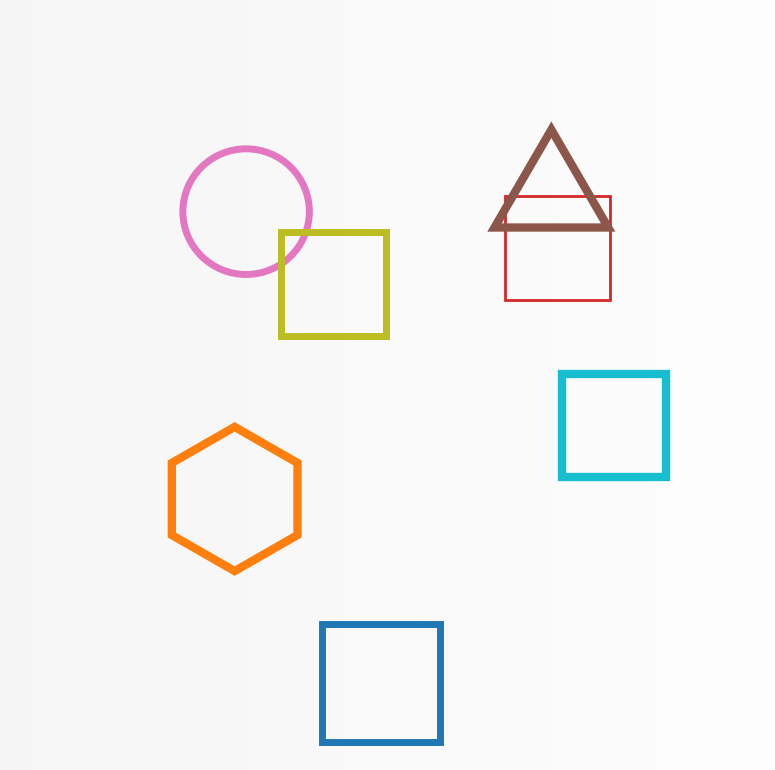[{"shape": "square", "thickness": 2.5, "radius": 0.38, "center": [0.492, 0.113]}, {"shape": "hexagon", "thickness": 3, "radius": 0.47, "center": [0.303, 0.352]}, {"shape": "square", "thickness": 1, "radius": 0.34, "center": [0.719, 0.678]}, {"shape": "triangle", "thickness": 3, "radius": 0.42, "center": [0.711, 0.747]}, {"shape": "circle", "thickness": 2.5, "radius": 0.41, "center": [0.318, 0.725]}, {"shape": "square", "thickness": 2.5, "radius": 0.34, "center": [0.43, 0.631]}, {"shape": "square", "thickness": 3, "radius": 0.34, "center": [0.792, 0.447]}]